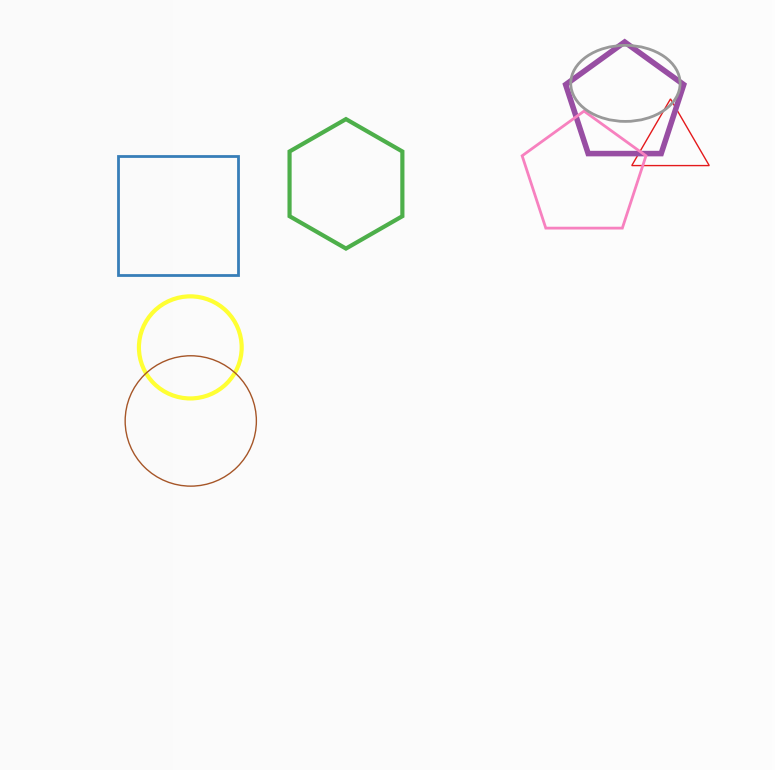[{"shape": "triangle", "thickness": 0.5, "radius": 0.29, "center": [0.865, 0.814]}, {"shape": "square", "thickness": 1, "radius": 0.39, "center": [0.23, 0.72]}, {"shape": "hexagon", "thickness": 1.5, "radius": 0.42, "center": [0.446, 0.761]}, {"shape": "pentagon", "thickness": 2, "radius": 0.4, "center": [0.806, 0.865]}, {"shape": "circle", "thickness": 1.5, "radius": 0.33, "center": [0.246, 0.549]}, {"shape": "circle", "thickness": 0.5, "radius": 0.42, "center": [0.246, 0.453]}, {"shape": "pentagon", "thickness": 1, "radius": 0.42, "center": [0.754, 0.772]}, {"shape": "oval", "thickness": 1, "radius": 0.35, "center": [0.807, 0.892]}]